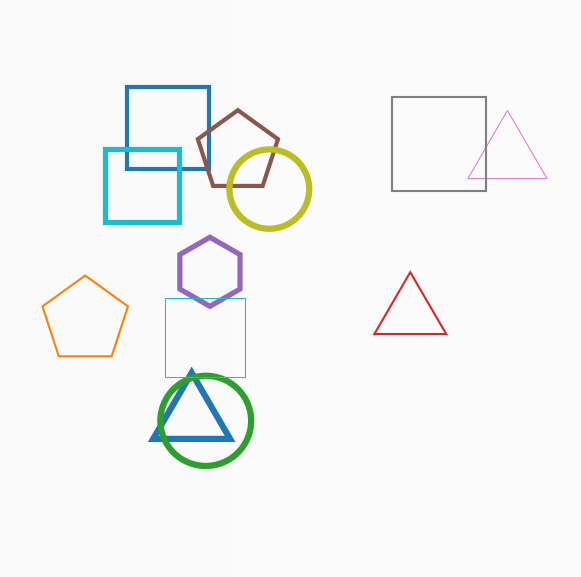[{"shape": "triangle", "thickness": 3, "radius": 0.38, "center": [0.33, 0.277]}, {"shape": "square", "thickness": 2, "radius": 0.35, "center": [0.289, 0.777]}, {"shape": "pentagon", "thickness": 1, "radius": 0.39, "center": [0.147, 0.445]}, {"shape": "circle", "thickness": 3, "radius": 0.39, "center": [0.354, 0.27]}, {"shape": "triangle", "thickness": 1, "radius": 0.36, "center": [0.706, 0.456]}, {"shape": "hexagon", "thickness": 2.5, "radius": 0.3, "center": [0.361, 0.528]}, {"shape": "pentagon", "thickness": 2, "radius": 0.36, "center": [0.409, 0.736]}, {"shape": "triangle", "thickness": 0.5, "radius": 0.39, "center": [0.873, 0.729]}, {"shape": "square", "thickness": 1, "radius": 0.41, "center": [0.755, 0.75]}, {"shape": "circle", "thickness": 3, "radius": 0.34, "center": [0.463, 0.672]}, {"shape": "square", "thickness": 2.5, "radius": 0.32, "center": [0.244, 0.678]}, {"shape": "square", "thickness": 0.5, "radius": 0.34, "center": [0.353, 0.414]}]